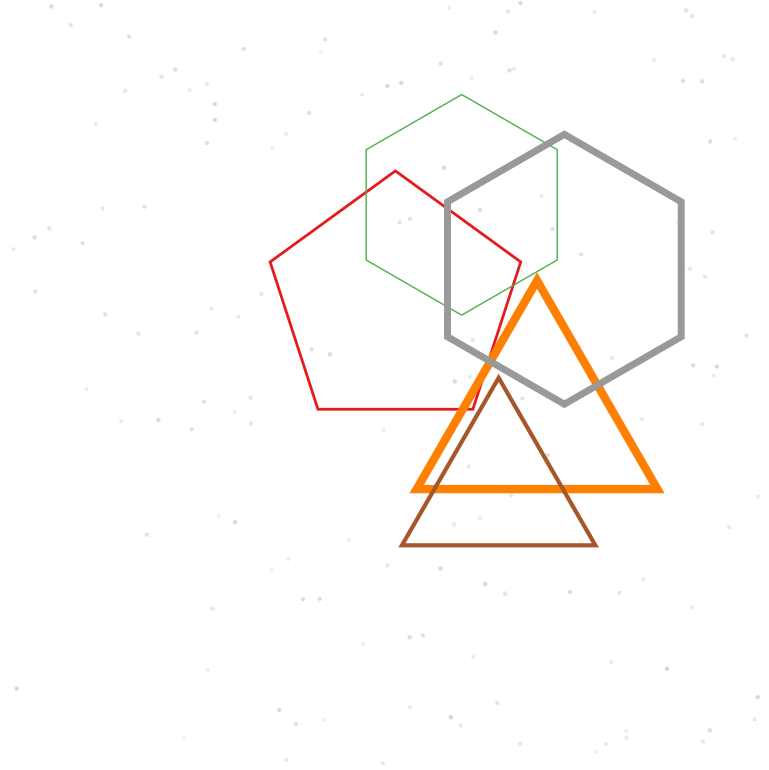[{"shape": "pentagon", "thickness": 1, "radius": 0.86, "center": [0.514, 0.607]}, {"shape": "hexagon", "thickness": 0.5, "radius": 0.72, "center": [0.6, 0.734]}, {"shape": "triangle", "thickness": 3, "radius": 0.9, "center": [0.697, 0.455]}, {"shape": "triangle", "thickness": 1.5, "radius": 0.73, "center": [0.648, 0.364]}, {"shape": "hexagon", "thickness": 2.5, "radius": 0.88, "center": [0.733, 0.65]}]